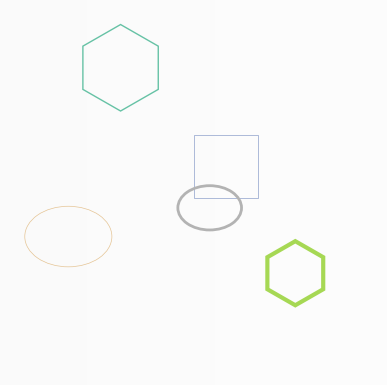[{"shape": "hexagon", "thickness": 1, "radius": 0.56, "center": [0.311, 0.824]}, {"shape": "square", "thickness": 0.5, "radius": 0.41, "center": [0.584, 0.568]}, {"shape": "hexagon", "thickness": 3, "radius": 0.42, "center": [0.762, 0.29]}, {"shape": "oval", "thickness": 0.5, "radius": 0.56, "center": [0.176, 0.386]}, {"shape": "oval", "thickness": 2, "radius": 0.41, "center": [0.541, 0.46]}]